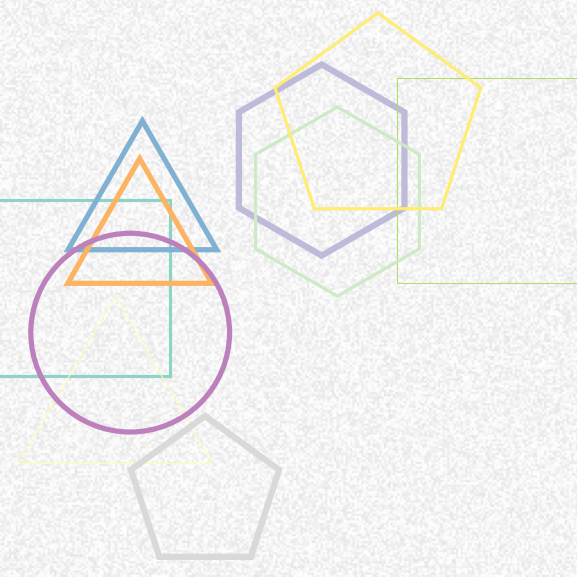[{"shape": "square", "thickness": 1.5, "radius": 0.76, "center": [0.142, 0.5]}, {"shape": "triangle", "thickness": 0.5, "radius": 0.97, "center": [0.2, 0.293]}, {"shape": "hexagon", "thickness": 3, "radius": 0.83, "center": [0.557, 0.722]}, {"shape": "triangle", "thickness": 2.5, "radius": 0.74, "center": [0.247, 0.641]}, {"shape": "triangle", "thickness": 2.5, "radius": 0.72, "center": [0.242, 0.581]}, {"shape": "square", "thickness": 0.5, "radius": 0.89, "center": [0.865, 0.687]}, {"shape": "pentagon", "thickness": 3, "radius": 0.67, "center": [0.355, 0.144]}, {"shape": "circle", "thickness": 2.5, "radius": 0.86, "center": [0.225, 0.423]}, {"shape": "hexagon", "thickness": 1.5, "radius": 0.82, "center": [0.584, 0.65]}, {"shape": "pentagon", "thickness": 1.5, "radius": 0.94, "center": [0.654, 0.789]}]